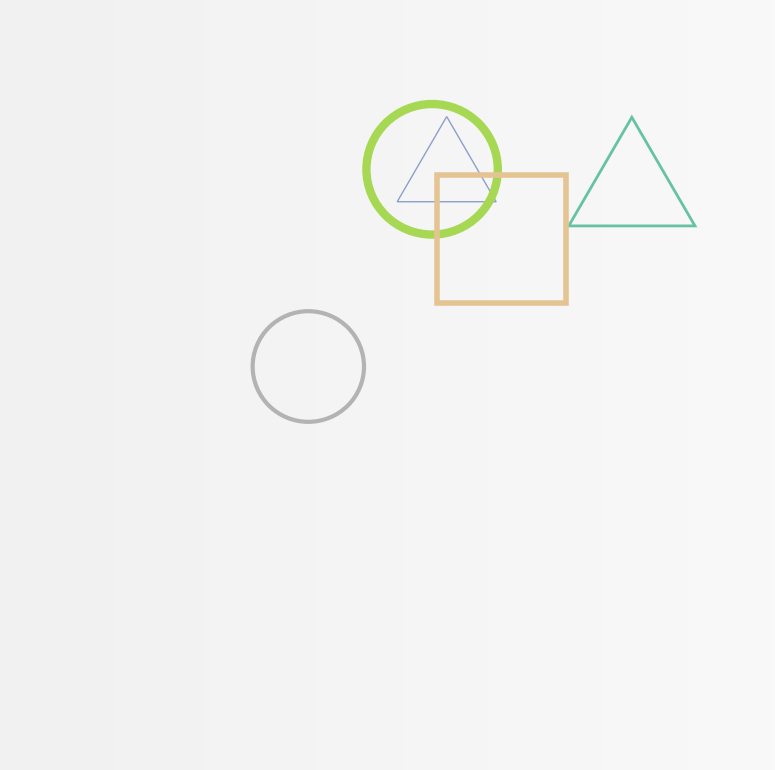[{"shape": "triangle", "thickness": 1, "radius": 0.47, "center": [0.815, 0.754]}, {"shape": "triangle", "thickness": 0.5, "radius": 0.37, "center": [0.576, 0.775]}, {"shape": "circle", "thickness": 3, "radius": 0.42, "center": [0.558, 0.78]}, {"shape": "square", "thickness": 2, "radius": 0.42, "center": [0.648, 0.69]}, {"shape": "circle", "thickness": 1.5, "radius": 0.36, "center": [0.398, 0.524]}]